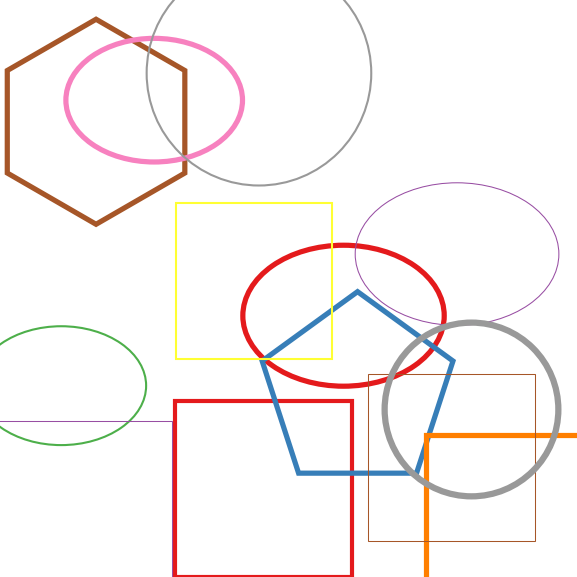[{"shape": "oval", "thickness": 2.5, "radius": 0.87, "center": [0.595, 0.452]}, {"shape": "square", "thickness": 2, "radius": 0.76, "center": [0.457, 0.153]}, {"shape": "pentagon", "thickness": 2.5, "radius": 0.87, "center": [0.619, 0.32]}, {"shape": "oval", "thickness": 1, "radius": 0.74, "center": [0.106, 0.331]}, {"shape": "oval", "thickness": 0.5, "radius": 0.88, "center": [0.791, 0.559]}, {"shape": "square", "thickness": 0.5, "radius": 0.82, "center": [0.135, 0.105]}, {"shape": "square", "thickness": 2.5, "radius": 0.72, "center": [0.881, 0.101]}, {"shape": "square", "thickness": 1, "radius": 0.68, "center": [0.44, 0.512]}, {"shape": "square", "thickness": 0.5, "radius": 0.73, "center": [0.782, 0.207]}, {"shape": "hexagon", "thickness": 2.5, "radius": 0.89, "center": [0.166, 0.788]}, {"shape": "oval", "thickness": 2.5, "radius": 0.76, "center": [0.267, 0.826]}, {"shape": "circle", "thickness": 1, "radius": 0.97, "center": [0.448, 0.872]}, {"shape": "circle", "thickness": 3, "radius": 0.75, "center": [0.816, 0.29]}]